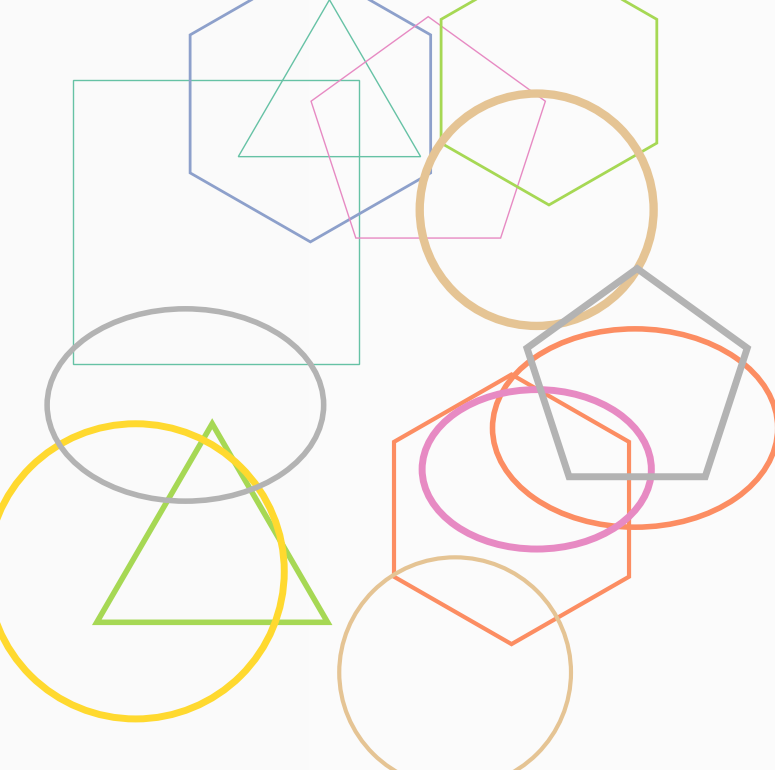[{"shape": "triangle", "thickness": 0.5, "radius": 0.68, "center": [0.425, 0.864]}, {"shape": "square", "thickness": 0.5, "radius": 0.92, "center": [0.279, 0.712]}, {"shape": "oval", "thickness": 2, "radius": 0.92, "center": [0.819, 0.444]}, {"shape": "hexagon", "thickness": 1.5, "radius": 0.88, "center": [0.66, 0.339]}, {"shape": "hexagon", "thickness": 1, "radius": 0.9, "center": [0.401, 0.865]}, {"shape": "oval", "thickness": 2.5, "radius": 0.74, "center": [0.693, 0.39]}, {"shape": "pentagon", "thickness": 0.5, "radius": 0.79, "center": [0.553, 0.819]}, {"shape": "hexagon", "thickness": 1, "radius": 0.8, "center": [0.708, 0.895]}, {"shape": "triangle", "thickness": 2, "radius": 0.86, "center": [0.274, 0.278]}, {"shape": "circle", "thickness": 2.5, "radius": 0.96, "center": [0.175, 0.258]}, {"shape": "circle", "thickness": 1.5, "radius": 0.75, "center": [0.587, 0.127]}, {"shape": "circle", "thickness": 3, "radius": 0.75, "center": [0.692, 0.728]}, {"shape": "pentagon", "thickness": 2.5, "radius": 0.75, "center": [0.822, 0.502]}, {"shape": "oval", "thickness": 2, "radius": 0.89, "center": [0.239, 0.474]}]